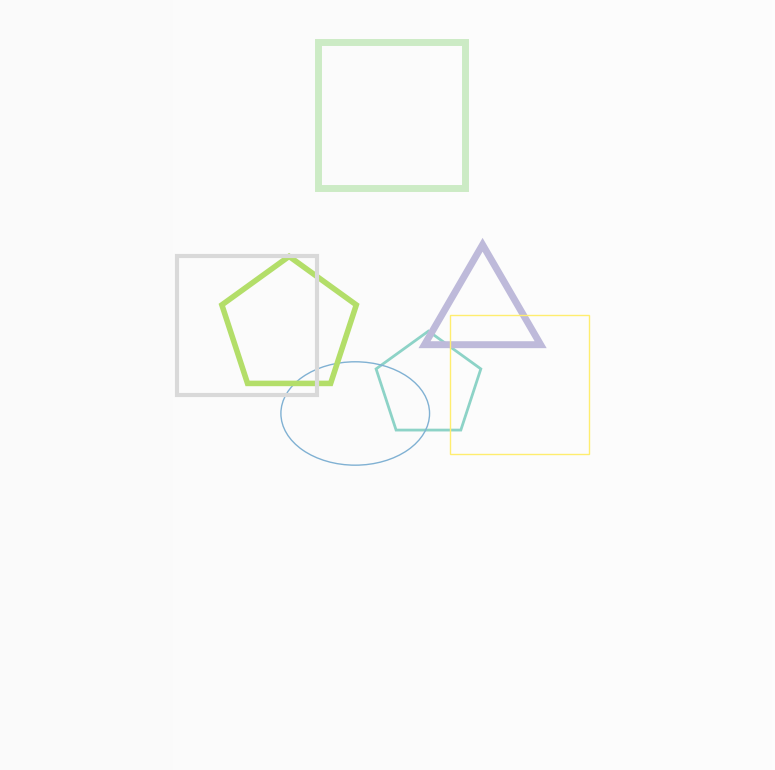[{"shape": "pentagon", "thickness": 1, "radius": 0.36, "center": [0.553, 0.499]}, {"shape": "triangle", "thickness": 2.5, "radius": 0.43, "center": [0.623, 0.596]}, {"shape": "oval", "thickness": 0.5, "radius": 0.48, "center": [0.458, 0.463]}, {"shape": "pentagon", "thickness": 2, "radius": 0.46, "center": [0.373, 0.576]}, {"shape": "square", "thickness": 1.5, "radius": 0.45, "center": [0.318, 0.577]}, {"shape": "square", "thickness": 2.5, "radius": 0.47, "center": [0.505, 0.851]}, {"shape": "square", "thickness": 0.5, "radius": 0.45, "center": [0.67, 0.501]}]